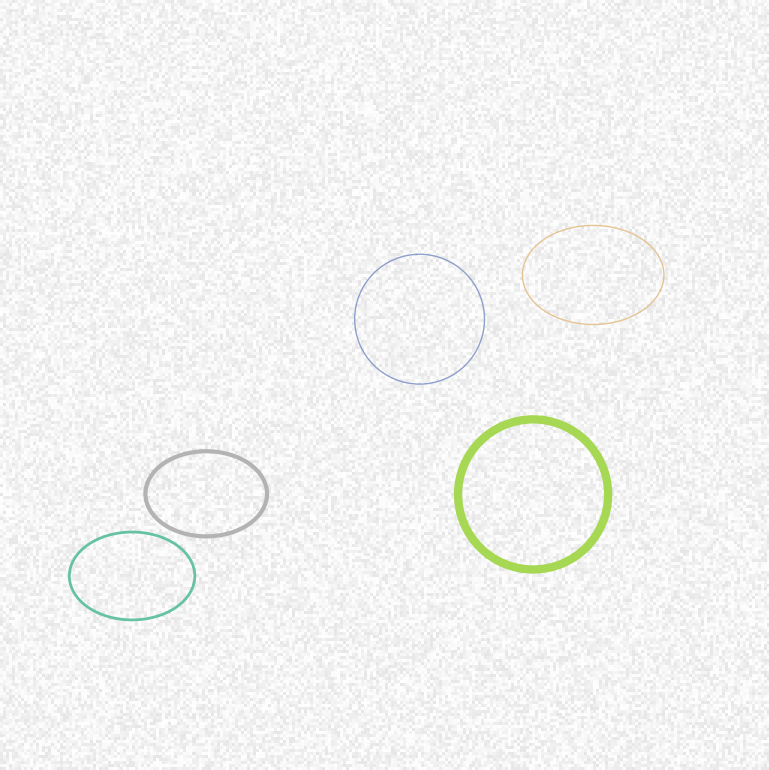[{"shape": "oval", "thickness": 1, "radius": 0.41, "center": [0.172, 0.252]}, {"shape": "circle", "thickness": 0.5, "radius": 0.42, "center": [0.545, 0.585]}, {"shape": "circle", "thickness": 3, "radius": 0.49, "center": [0.692, 0.358]}, {"shape": "oval", "thickness": 0.5, "radius": 0.46, "center": [0.77, 0.643]}, {"shape": "oval", "thickness": 1.5, "radius": 0.39, "center": [0.268, 0.359]}]